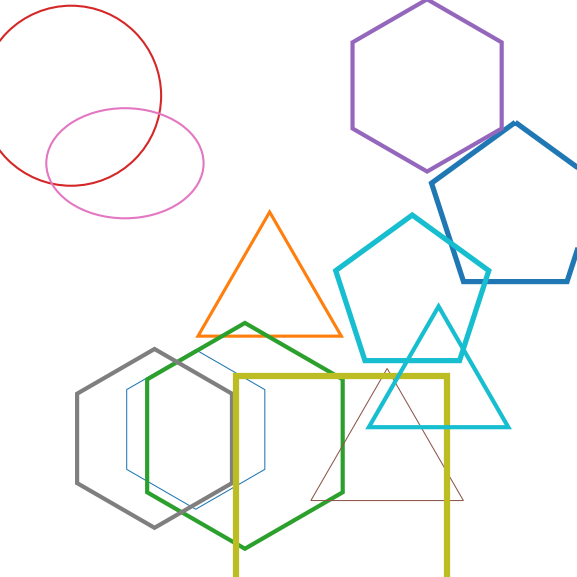[{"shape": "pentagon", "thickness": 2.5, "radius": 0.76, "center": [0.892, 0.635]}, {"shape": "hexagon", "thickness": 0.5, "radius": 0.69, "center": [0.339, 0.255]}, {"shape": "triangle", "thickness": 1.5, "radius": 0.72, "center": [0.467, 0.489]}, {"shape": "hexagon", "thickness": 2, "radius": 0.98, "center": [0.424, 0.244]}, {"shape": "circle", "thickness": 1, "radius": 0.78, "center": [0.123, 0.833]}, {"shape": "hexagon", "thickness": 2, "radius": 0.75, "center": [0.74, 0.851]}, {"shape": "triangle", "thickness": 0.5, "radius": 0.76, "center": [0.67, 0.209]}, {"shape": "oval", "thickness": 1, "radius": 0.68, "center": [0.216, 0.716]}, {"shape": "hexagon", "thickness": 2, "radius": 0.77, "center": [0.268, 0.24]}, {"shape": "square", "thickness": 3, "radius": 0.92, "center": [0.591, 0.164]}, {"shape": "pentagon", "thickness": 2.5, "radius": 0.7, "center": [0.714, 0.487]}, {"shape": "triangle", "thickness": 2, "radius": 0.7, "center": [0.759, 0.329]}]